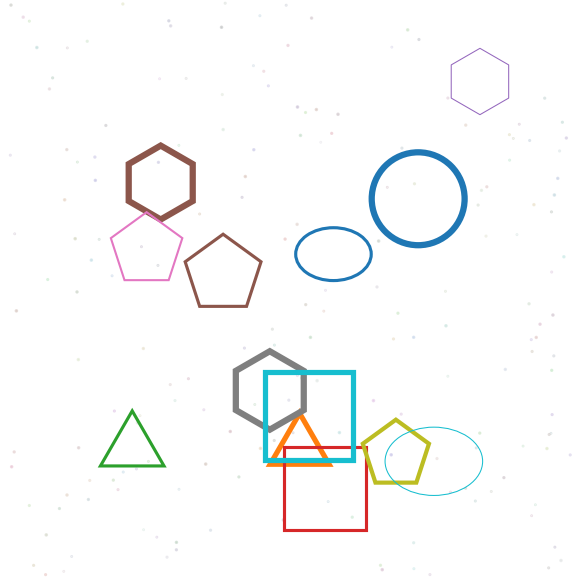[{"shape": "circle", "thickness": 3, "radius": 0.4, "center": [0.724, 0.655]}, {"shape": "oval", "thickness": 1.5, "radius": 0.33, "center": [0.577, 0.559]}, {"shape": "triangle", "thickness": 2.5, "radius": 0.29, "center": [0.519, 0.225]}, {"shape": "triangle", "thickness": 1.5, "radius": 0.32, "center": [0.229, 0.224]}, {"shape": "square", "thickness": 1.5, "radius": 0.36, "center": [0.563, 0.153]}, {"shape": "hexagon", "thickness": 0.5, "radius": 0.29, "center": [0.831, 0.858]}, {"shape": "pentagon", "thickness": 1.5, "radius": 0.35, "center": [0.386, 0.525]}, {"shape": "hexagon", "thickness": 3, "radius": 0.32, "center": [0.278, 0.683]}, {"shape": "pentagon", "thickness": 1, "radius": 0.33, "center": [0.254, 0.567]}, {"shape": "hexagon", "thickness": 3, "radius": 0.34, "center": [0.467, 0.323]}, {"shape": "pentagon", "thickness": 2, "radius": 0.3, "center": [0.686, 0.212]}, {"shape": "square", "thickness": 2.5, "radius": 0.38, "center": [0.535, 0.279]}, {"shape": "oval", "thickness": 0.5, "radius": 0.42, "center": [0.751, 0.2]}]